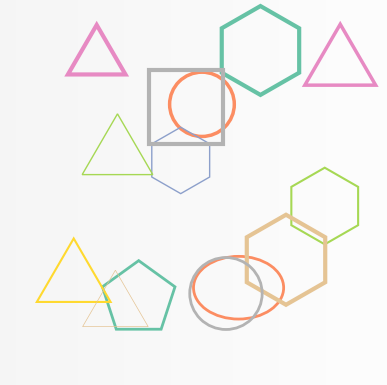[{"shape": "hexagon", "thickness": 3, "radius": 0.58, "center": [0.672, 0.869]}, {"shape": "pentagon", "thickness": 2, "radius": 0.49, "center": [0.358, 0.225]}, {"shape": "oval", "thickness": 2, "radius": 0.58, "center": [0.616, 0.253]}, {"shape": "circle", "thickness": 2.5, "radius": 0.42, "center": [0.521, 0.729]}, {"shape": "hexagon", "thickness": 1, "radius": 0.43, "center": [0.466, 0.583]}, {"shape": "triangle", "thickness": 2.5, "radius": 0.53, "center": [0.878, 0.832]}, {"shape": "triangle", "thickness": 3, "radius": 0.43, "center": [0.25, 0.849]}, {"shape": "hexagon", "thickness": 1.5, "radius": 0.5, "center": [0.838, 0.465]}, {"shape": "triangle", "thickness": 1, "radius": 0.53, "center": [0.303, 0.599]}, {"shape": "triangle", "thickness": 1.5, "radius": 0.55, "center": [0.19, 0.271]}, {"shape": "hexagon", "thickness": 3, "radius": 0.58, "center": [0.738, 0.325]}, {"shape": "triangle", "thickness": 0.5, "radius": 0.49, "center": [0.298, 0.2]}, {"shape": "circle", "thickness": 2, "radius": 0.47, "center": [0.583, 0.238]}, {"shape": "square", "thickness": 3, "radius": 0.48, "center": [0.48, 0.722]}]